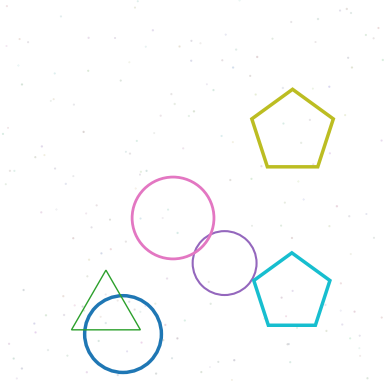[{"shape": "circle", "thickness": 2.5, "radius": 0.5, "center": [0.32, 0.132]}, {"shape": "triangle", "thickness": 1, "radius": 0.52, "center": [0.275, 0.195]}, {"shape": "circle", "thickness": 1.5, "radius": 0.41, "center": [0.583, 0.317]}, {"shape": "circle", "thickness": 2, "radius": 0.53, "center": [0.449, 0.434]}, {"shape": "pentagon", "thickness": 2.5, "radius": 0.56, "center": [0.76, 0.657]}, {"shape": "pentagon", "thickness": 2.5, "radius": 0.52, "center": [0.758, 0.239]}]